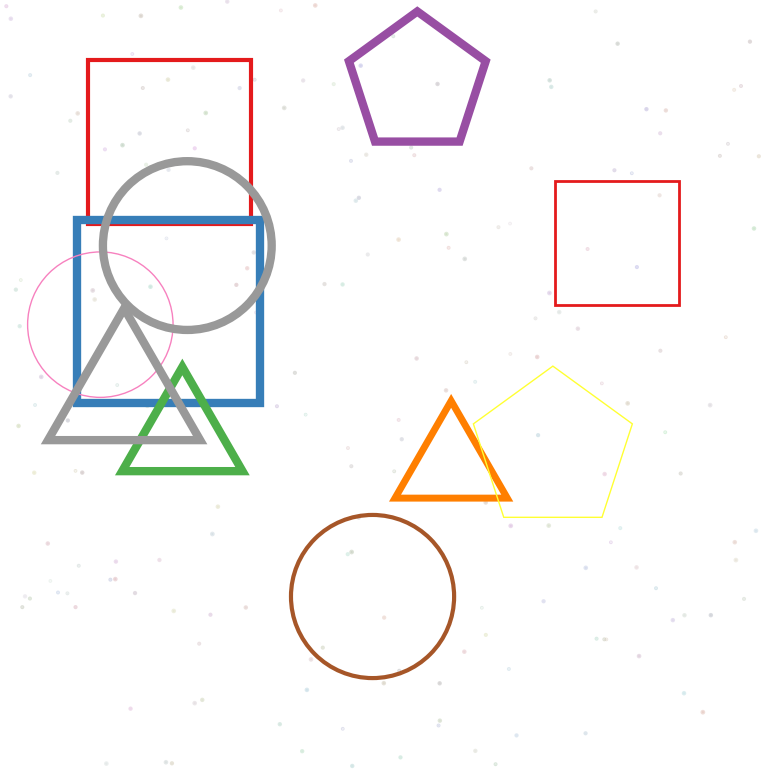[{"shape": "square", "thickness": 1, "radius": 0.4, "center": [0.801, 0.685]}, {"shape": "square", "thickness": 1.5, "radius": 0.53, "center": [0.22, 0.816]}, {"shape": "square", "thickness": 3, "radius": 0.59, "center": [0.218, 0.595]}, {"shape": "triangle", "thickness": 3, "radius": 0.45, "center": [0.237, 0.433]}, {"shape": "pentagon", "thickness": 3, "radius": 0.47, "center": [0.542, 0.892]}, {"shape": "triangle", "thickness": 2.5, "radius": 0.42, "center": [0.586, 0.395]}, {"shape": "pentagon", "thickness": 0.5, "radius": 0.54, "center": [0.718, 0.416]}, {"shape": "circle", "thickness": 1.5, "radius": 0.53, "center": [0.484, 0.225]}, {"shape": "circle", "thickness": 0.5, "radius": 0.47, "center": [0.13, 0.578]}, {"shape": "triangle", "thickness": 3, "radius": 0.57, "center": [0.161, 0.485]}, {"shape": "circle", "thickness": 3, "radius": 0.55, "center": [0.243, 0.681]}]